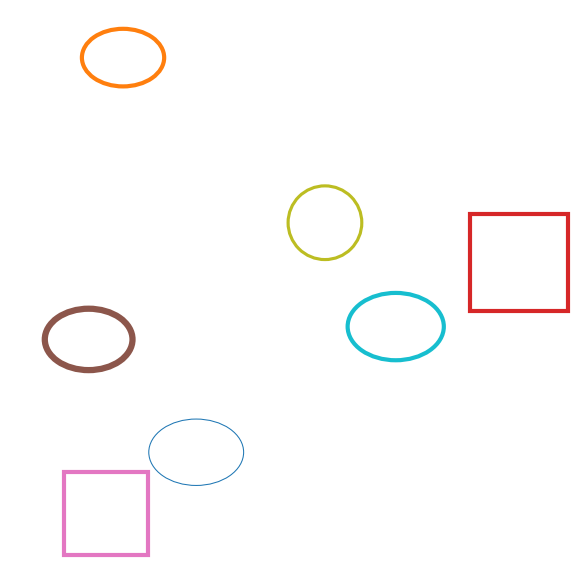[{"shape": "oval", "thickness": 0.5, "radius": 0.41, "center": [0.34, 0.216]}, {"shape": "oval", "thickness": 2, "radius": 0.36, "center": [0.213, 0.899]}, {"shape": "square", "thickness": 2, "radius": 0.42, "center": [0.899, 0.545]}, {"shape": "oval", "thickness": 3, "radius": 0.38, "center": [0.154, 0.411]}, {"shape": "square", "thickness": 2, "radius": 0.36, "center": [0.184, 0.11]}, {"shape": "circle", "thickness": 1.5, "radius": 0.32, "center": [0.563, 0.613]}, {"shape": "oval", "thickness": 2, "radius": 0.42, "center": [0.685, 0.434]}]